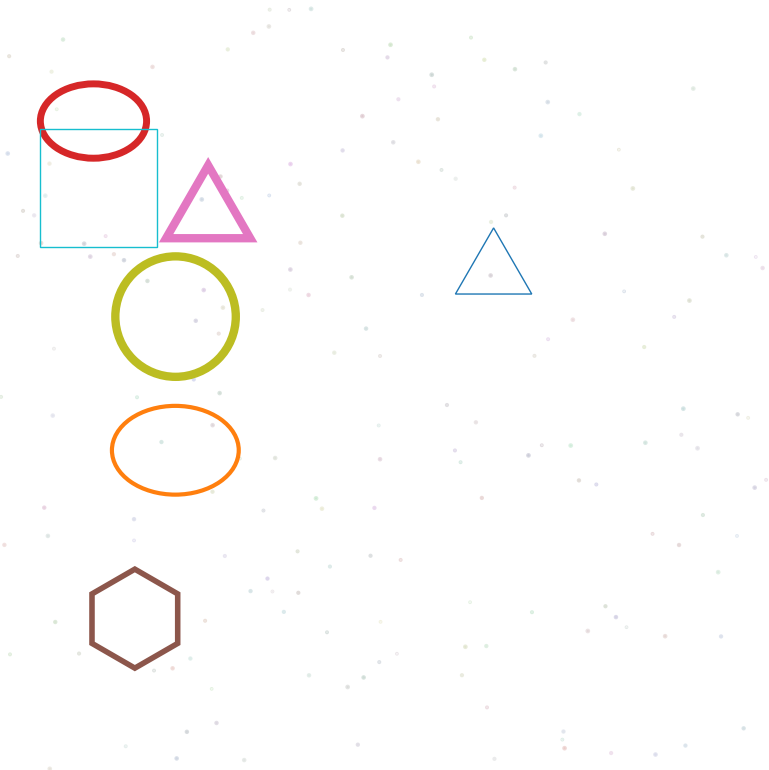[{"shape": "triangle", "thickness": 0.5, "radius": 0.29, "center": [0.641, 0.647]}, {"shape": "oval", "thickness": 1.5, "radius": 0.41, "center": [0.228, 0.415]}, {"shape": "oval", "thickness": 2.5, "radius": 0.34, "center": [0.121, 0.843]}, {"shape": "hexagon", "thickness": 2, "radius": 0.32, "center": [0.175, 0.197]}, {"shape": "triangle", "thickness": 3, "radius": 0.32, "center": [0.27, 0.722]}, {"shape": "circle", "thickness": 3, "radius": 0.39, "center": [0.228, 0.589]}, {"shape": "square", "thickness": 0.5, "radius": 0.38, "center": [0.128, 0.756]}]